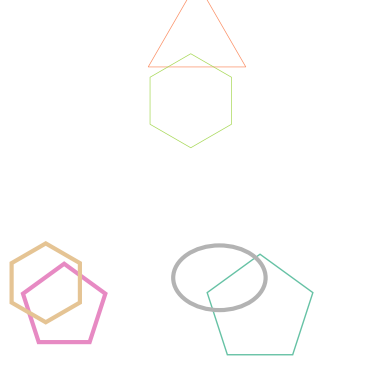[{"shape": "pentagon", "thickness": 1, "radius": 0.72, "center": [0.675, 0.195]}, {"shape": "triangle", "thickness": 0.5, "radius": 0.73, "center": [0.512, 0.899]}, {"shape": "pentagon", "thickness": 3, "radius": 0.56, "center": [0.167, 0.202]}, {"shape": "hexagon", "thickness": 0.5, "radius": 0.61, "center": [0.496, 0.738]}, {"shape": "hexagon", "thickness": 3, "radius": 0.51, "center": [0.119, 0.265]}, {"shape": "oval", "thickness": 3, "radius": 0.6, "center": [0.57, 0.279]}]